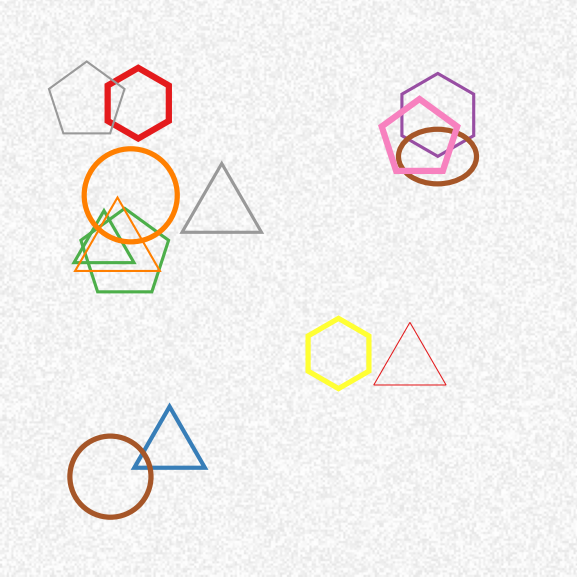[{"shape": "triangle", "thickness": 0.5, "radius": 0.36, "center": [0.71, 0.369]}, {"shape": "hexagon", "thickness": 3, "radius": 0.31, "center": [0.239, 0.82]}, {"shape": "triangle", "thickness": 2, "radius": 0.35, "center": [0.294, 0.224]}, {"shape": "triangle", "thickness": 1.5, "radius": 0.3, "center": [0.18, 0.574]}, {"shape": "pentagon", "thickness": 1.5, "radius": 0.4, "center": [0.216, 0.558]}, {"shape": "hexagon", "thickness": 1.5, "radius": 0.36, "center": [0.758, 0.8]}, {"shape": "triangle", "thickness": 1, "radius": 0.42, "center": [0.203, 0.572]}, {"shape": "circle", "thickness": 2.5, "radius": 0.4, "center": [0.226, 0.661]}, {"shape": "hexagon", "thickness": 2.5, "radius": 0.3, "center": [0.586, 0.387]}, {"shape": "oval", "thickness": 2.5, "radius": 0.34, "center": [0.758, 0.728]}, {"shape": "circle", "thickness": 2.5, "radius": 0.35, "center": [0.191, 0.174]}, {"shape": "pentagon", "thickness": 3, "radius": 0.34, "center": [0.726, 0.759]}, {"shape": "triangle", "thickness": 1.5, "radius": 0.4, "center": [0.384, 0.637]}, {"shape": "pentagon", "thickness": 1, "radius": 0.34, "center": [0.15, 0.824]}]